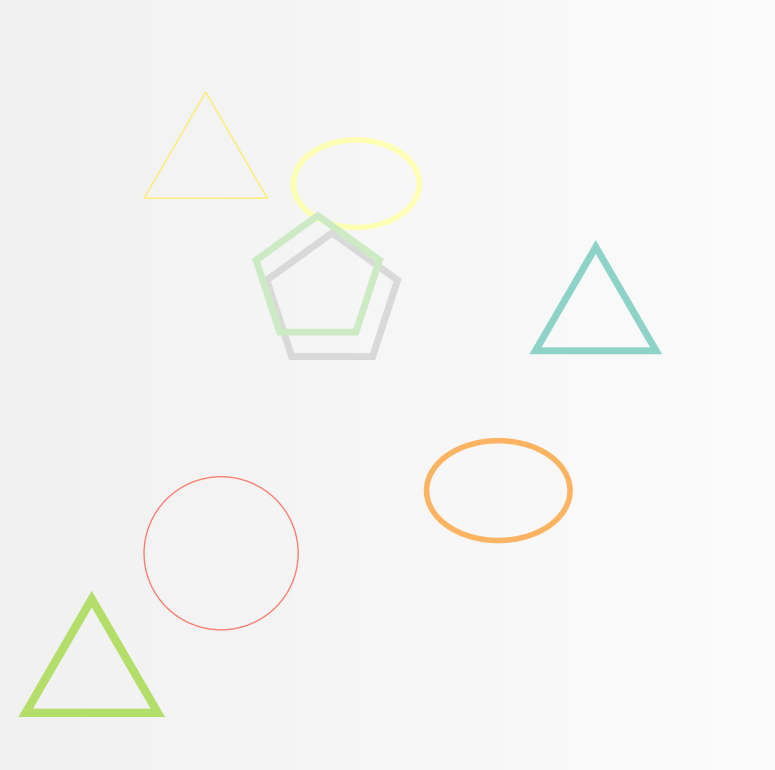[{"shape": "triangle", "thickness": 2.5, "radius": 0.45, "center": [0.769, 0.589]}, {"shape": "oval", "thickness": 2, "radius": 0.41, "center": [0.46, 0.761]}, {"shape": "circle", "thickness": 0.5, "radius": 0.5, "center": [0.285, 0.281]}, {"shape": "oval", "thickness": 2, "radius": 0.46, "center": [0.643, 0.363]}, {"shape": "triangle", "thickness": 3, "radius": 0.49, "center": [0.118, 0.123]}, {"shape": "pentagon", "thickness": 2.5, "radius": 0.44, "center": [0.429, 0.609]}, {"shape": "pentagon", "thickness": 2.5, "radius": 0.42, "center": [0.41, 0.636]}, {"shape": "triangle", "thickness": 0.5, "radius": 0.46, "center": [0.266, 0.789]}]